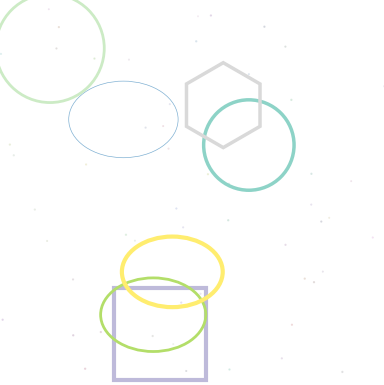[{"shape": "circle", "thickness": 2.5, "radius": 0.59, "center": [0.646, 0.623]}, {"shape": "square", "thickness": 3, "radius": 0.59, "center": [0.415, 0.132]}, {"shape": "oval", "thickness": 0.5, "radius": 0.71, "center": [0.321, 0.69]}, {"shape": "oval", "thickness": 2, "radius": 0.68, "center": [0.398, 0.183]}, {"shape": "hexagon", "thickness": 2.5, "radius": 0.55, "center": [0.58, 0.727]}, {"shape": "circle", "thickness": 2, "radius": 0.7, "center": [0.13, 0.875]}, {"shape": "oval", "thickness": 3, "radius": 0.65, "center": [0.448, 0.294]}]